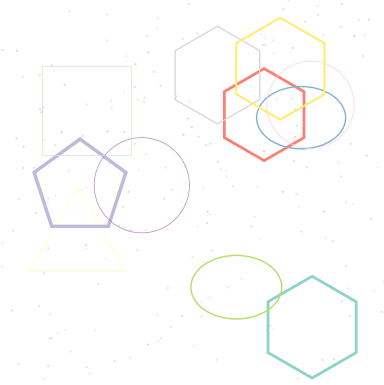[{"shape": "hexagon", "thickness": 2, "radius": 0.66, "center": [0.811, 0.15]}, {"shape": "triangle", "thickness": 0.5, "radius": 0.72, "center": [0.201, 0.367]}, {"shape": "pentagon", "thickness": 2.5, "radius": 0.63, "center": [0.208, 0.513]}, {"shape": "hexagon", "thickness": 2, "radius": 0.6, "center": [0.686, 0.702]}, {"shape": "oval", "thickness": 1, "radius": 0.58, "center": [0.782, 0.694]}, {"shape": "oval", "thickness": 1, "radius": 0.59, "center": [0.614, 0.254]}, {"shape": "circle", "thickness": 0.5, "radius": 0.57, "center": [0.807, 0.728]}, {"shape": "hexagon", "thickness": 1, "radius": 0.63, "center": [0.565, 0.805]}, {"shape": "circle", "thickness": 0.5, "radius": 0.62, "center": [0.368, 0.519]}, {"shape": "square", "thickness": 0.5, "radius": 0.58, "center": [0.225, 0.712]}, {"shape": "hexagon", "thickness": 1.5, "radius": 0.66, "center": [0.728, 0.822]}]